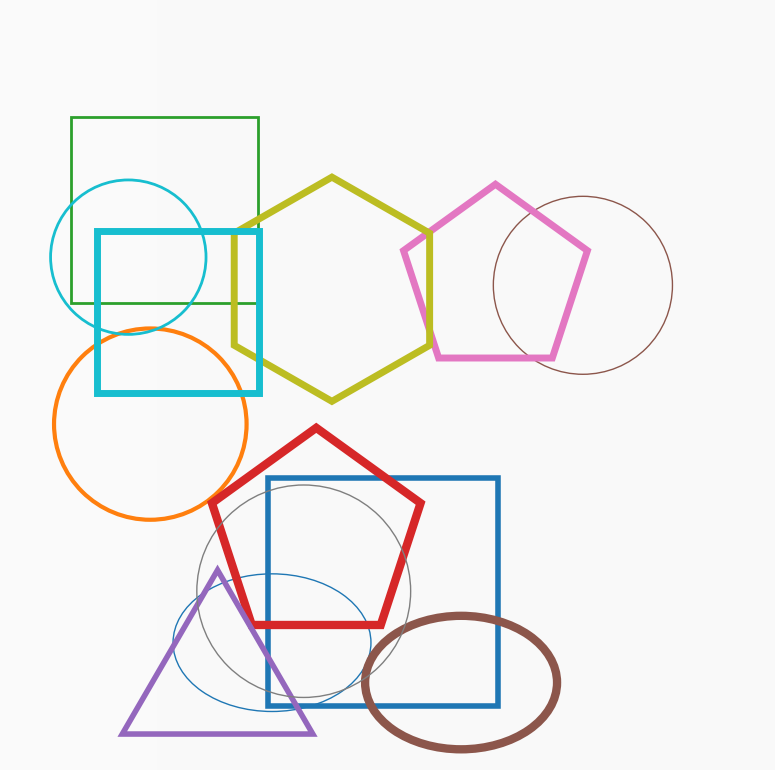[{"shape": "oval", "thickness": 0.5, "radius": 0.64, "center": [0.351, 0.165]}, {"shape": "square", "thickness": 2, "radius": 0.74, "center": [0.494, 0.231]}, {"shape": "circle", "thickness": 1.5, "radius": 0.62, "center": [0.194, 0.449]}, {"shape": "square", "thickness": 1, "radius": 0.6, "center": [0.212, 0.727]}, {"shape": "pentagon", "thickness": 3, "radius": 0.71, "center": [0.408, 0.303]}, {"shape": "triangle", "thickness": 2, "radius": 0.71, "center": [0.281, 0.118]}, {"shape": "oval", "thickness": 3, "radius": 0.62, "center": [0.595, 0.114]}, {"shape": "circle", "thickness": 0.5, "radius": 0.58, "center": [0.752, 0.629]}, {"shape": "pentagon", "thickness": 2.5, "radius": 0.62, "center": [0.639, 0.636]}, {"shape": "circle", "thickness": 0.5, "radius": 0.69, "center": [0.392, 0.232]}, {"shape": "hexagon", "thickness": 2.5, "radius": 0.73, "center": [0.428, 0.624]}, {"shape": "circle", "thickness": 1, "radius": 0.5, "center": [0.166, 0.666]}, {"shape": "square", "thickness": 2.5, "radius": 0.52, "center": [0.23, 0.595]}]